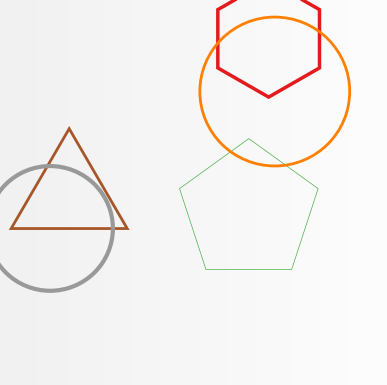[{"shape": "hexagon", "thickness": 2.5, "radius": 0.76, "center": [0.693, 0.899]}, {"shape": "pentagon", "thickness": 0.5, "radius": 0.94, "center": [0.642, 0.452]}, {"shape": "circle", "thickness": 2, "radius": 0.97, "center": [0.709, 0.762]}, {"shape": "triangle", "thickness": 2, "radius": 0.86, "center": [0.179, 0.493]}, {"shape": "circle", "thickness": 3, "radius": 0.81, "center": [0.129, 0.407]}]